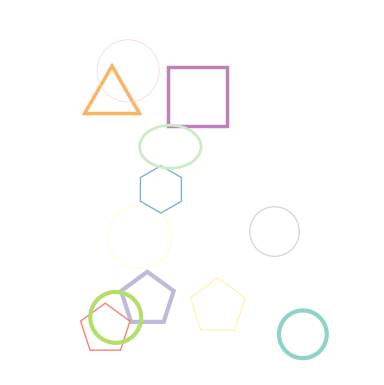[{"shape": "circle", "thickness": 3, "radius": 0.31, "center": [0.787, 0.132]}, {"shape": "circle", "thickness": 0.5, "radius": 0.41, "center": [0.362, 0.385]}, {"shape": "pentagon", "thickness": 3, "radius": 0.36, "center": [0.383, 0.222]}, {"shape": "pentagon", "thickness": 1, "radius": 0.34, "center": [0.274, 0.145]}, {"shape": "hexagon", "thickness": 1, "radius": 0.31, "center": [0.418, 0.508]}, {"shape": "triangle", "thickness": 2.5, "radius": 0.41, "center": [0.291, 0.746]}, {"shape": "circle", "thickness": 3, "radius": 0.33, "center": [0.301, 0.176]}, {"shape": "circle", "thickness": 0.5, "radius": 0.4, "center": [0.333, 0.816]}, {"shape": "circle", "thickness": 1, "radius": 0.32, "center": [0.713, 0.399]}, {"shape": "square", "thickness": 2.5, "radius": 0.38, "center": [0.513, 0.749]}, {"shape": "oval", "thickness": 2, "radius": 0.4, "center": [0.442, 0.619]}, {"shape": "pentagon", "thickness": 0.5, "radius": 0.37, "center": [0.566, 0.203]}]